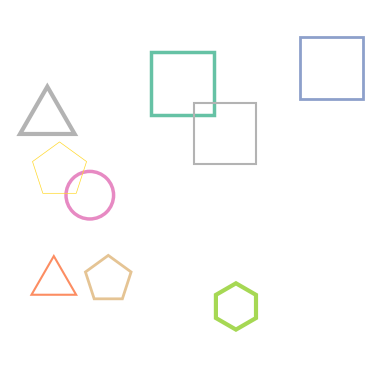[{"shape": "square", "thickness": 2.5, "radius": 0.41, "center": [0.475, 0.783]}, {"shape": "triangle", "thickness": 1.5, "radius": 0.33, "center": [0.14, 0.268]}, {"shape": "square", "thickness": 2, "radius": 0.41, "center": [0.862, 0.823]}, {"shape": "circle", "thickness": 2.5, "radius": 0.31, "center": [0.233, 0.493]}, {"shape": "hexagon", "thickness": 3, "radius": 0.3, "center": [0.613, 0.204]}, {"shape": "pentagon", "thickness": 0.5, "radius": 0.37, "center": [0.155, 0.558]}, {"shape": "pentagon", "thickness": 2, "radius": 0.31, "center": [0.281, 0.274]}, {"shape": "square", "thickness": 1.5, "radius": 0.4, "center": [0.585, 0.653]}, {"shape": "triangle", "thickness": 3, "radius": 0.41, "center": [0.123, 0.693]}]